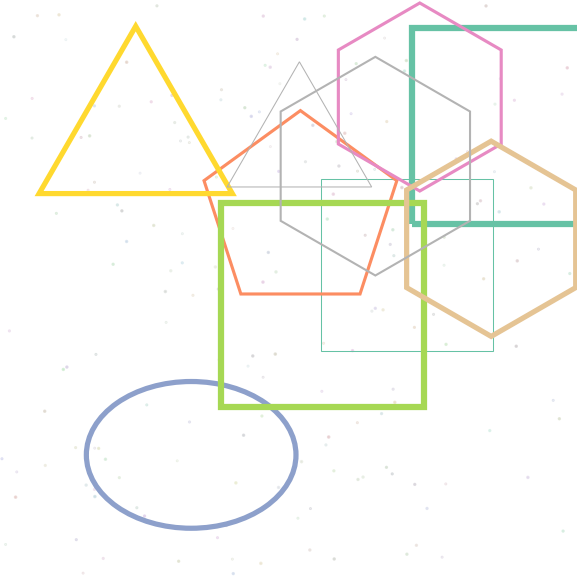[{"shape": "square", "thickness": 3, "radius": 0.85, "center": [0.884, 0.781]}, {"shape": "square", "thickness": 0.5, "radius": 0.74, "center": [0.705, 0.54]}, {"shape": "pentagon", "thickness": 1.5, "radius": 0.88, "center": [0.52, 0.632]}, {"shape": "oval", "thickness": 2.5, "radius": 0.91, "center": [0.331, 0.211]}, {"shape": "hexagon", "thickness": 1.5, "radius": 0.81, "center": [0.727, 0.831]}, {"shape": "square", "thickness": 3, "radius": 0.88, "center": [0.558, 0.471]}, {"shape": "triangle", "thickness": 2.5, "radius": 0.97, "center": [0.235, 0.761]}, {"shape": "hexagon", "thickness": 2.5, "radius": 0.85, "center": [0.851, 0.586]}, {"shape": "hexagon", "thickness": 1, "radius": 0.95, "center": [0.65, 0.711]}, {"shape": "triangle", "thickness": 0.5, "radius": 0.72, "center": [0.518, 0.748]}]